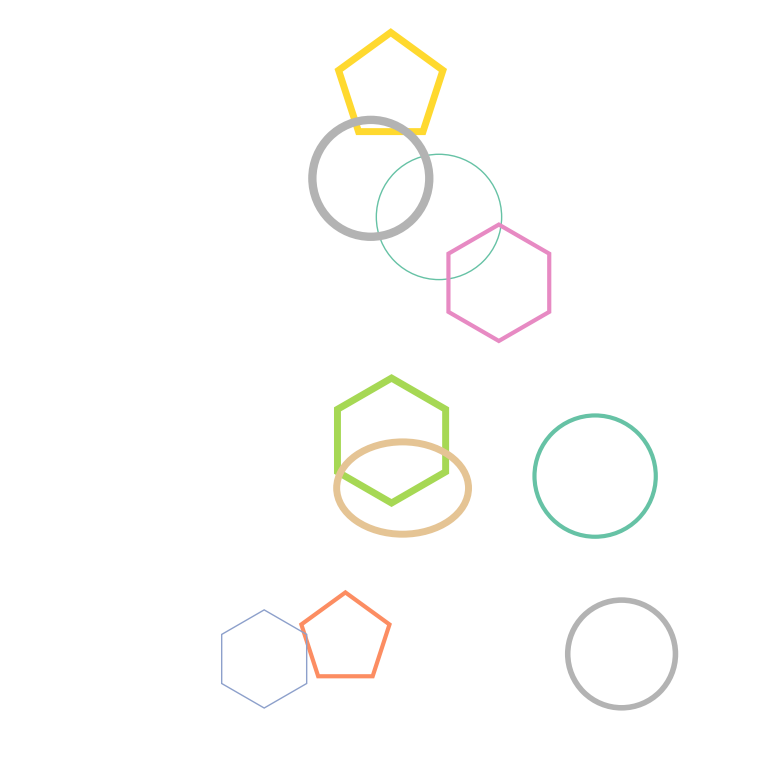[{"shape": "circle", "thickness": 0.5, "radius": 0.41, "center": [0.57, 0.718]}, {"shape": "circle", "thickness": 1.5, "radius": 0.39, "center": [0.773, 0.382]}, {"shape": "pentagon", "thickness": 1.5, "radius": 0.3, "center": [0.449, 0.17]}, {"shape": "hexagon", "thickness": 0.5, "radius": 0.32, "center": [0.343, 0.144]}, {"shape": "hexagon", "thickness": 1.5, "radius": 0.38, "center": [0.648, 0.633]}, {"shape": "hexagon", "thickness": 2.5, "radius": 0.41, "center": [0.509, 0.428]}, {"shape": "pentagon", "thickness": 2.5, "radius": 0.36, "center": [0.507, 0.887]}, {"shape": "oval", "thickness": 2.5, "radius": 0.43, "center": [0.523, 0.366]}, {"shape": "circle", "thickness": 2, "radius": 0.35, "center": [0.807, 0.151]}, {"shape": "circle", "thickness": 3, "radius": 0.38, "center": [0.482, 0.768]}]